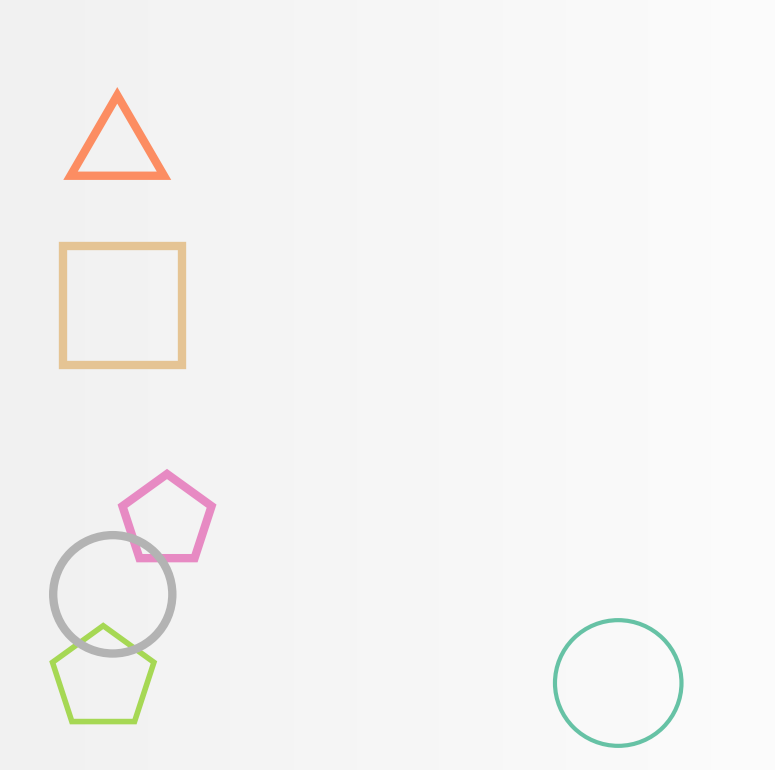[{"shape": "circle", "thickness": 1.5, "radius": 0.41, "center": [0.798, 0.113]}, {"shape": "triangle", "thickness": 3, "radius": 0.35, "center": [0.151, 0.807]}, {"shape": "pentagon", "thickness": 3, "radius": 0.3, "center": [0.216, 0.324]}, {"shape": "pentagon", "thickness": 2, "radius": 0.34, "center": [0.133, 0.119]}, {"shape": "square", "thickness": 3, "radius": 0.38, "center": [0.158, 0.603]}, {"shape": "circle", "thickness": 3, "radius": 0.38, "center": [0.146, 0.228]}]